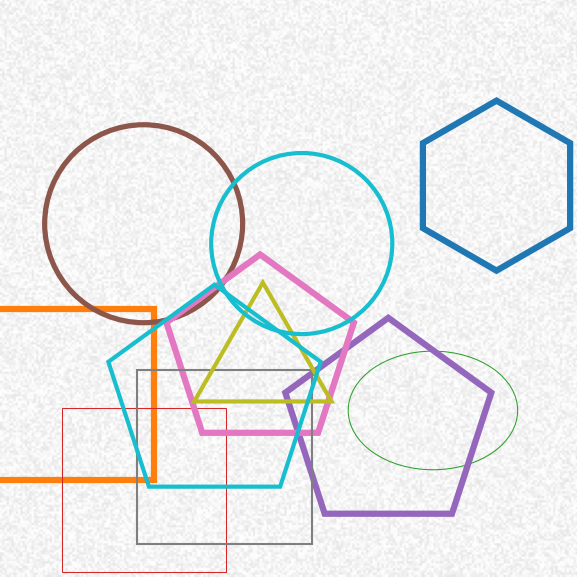[{"shape": "hexagon", "thickness": 3, "radius": 0.74, "center": [0.86, 0.678]}, {"shape": "square", "thickness": 3, "radius": 0.74, "center": [0.118, 0.316]}, {"shape": "oval", "thickness": 0.5, "radius": 0.73, "center": [0.75, 0.288]}, {"shape": "square", "thickness": 0.5, "radius": 0.71, "center": [0.249, 0.15]}, {"shape": "pentagon", "thickness": 3, "radius": 0.94, "center": [0.672, 0.261]}, {"shape": "circle", "thickness": 2.5, "radius": 0.86, "center": [0.249, 0.612]}, {"shape": "pentagon", "thickness": 3, "radius": 0.85, "center": [0.45, 0.388]}, {"shape": "square", "thickness": 1, "radius": 0.76, "center": [0.389, 0.208]}, {"shape": "triangle", "thickness": 2, "radius": 0.69, "center": [0.455, 0.373]}, {"shape": "circle", "thickness": 2, "radius": 0.78, "center": [0.523, 0.577]}, {"shape": "pentagon", "thickness": 2, "radius": 0.97, "center": [0.371, 0.313]}]